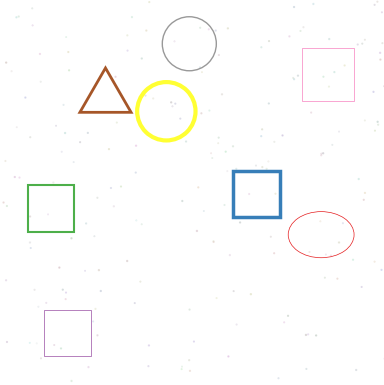[{"shape": "oval", "thickness": 0.5, "radius": 0.43, "center": [0.834, 0.39]}, {"shape": "square", "thickness": 2.5, "radius": 0.3, "center": [0.666, 0.496]}, {"shape": "square", "thickness": 1.5, "radius": 0.3, "center": [0.132, 0.459]}, {"shape": "square", "thickness": 0.5, "radius": 0.3, "center": [0.175, 0.135]}, {"shape": "circle", "thickness": 3, "radius": 0.38, "center": [0.432, 0.711]}, {"shape": "triangle", "thickness": 2, "radius": 0.38, "center": [0.274, 0.747]}, {"shape": "square", "thickness": 0.5, "radius": 0.34, "center": [0.852, 0.806]}, {"shape": "circle", "thickness": 1, "radius": 0.35, "center": [0.492, 0.886]}]